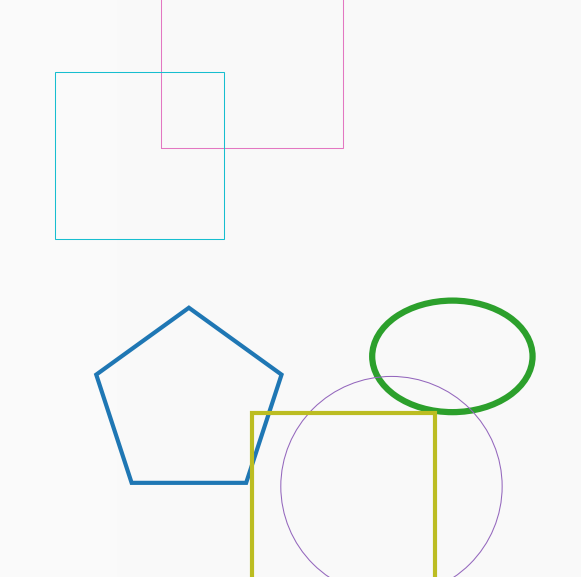[{"shape": "pentagon", "thickness": 2, "radius": 0.84, "center": [0.325, 0.299]}, {"shape": "oval", "thickness": 3, "radius": 0.69, "center": [0.778, 0.382]}, {"shape": "circle", "thickness": 0.5, "radius": 0.95, "center": [0.674, 0.157]}, {"shape": "square", "thickness": 0.5, "radius": 0.78, "center": [0.433, 0.899]}, {"shape": "square", "thickness": 2, "radius": 0.78, "center": [0.591, 0.127]}, {"shape": "square", "thickness": 0.5, "radius": 0.73, "center": [0.24, 0.73]}]